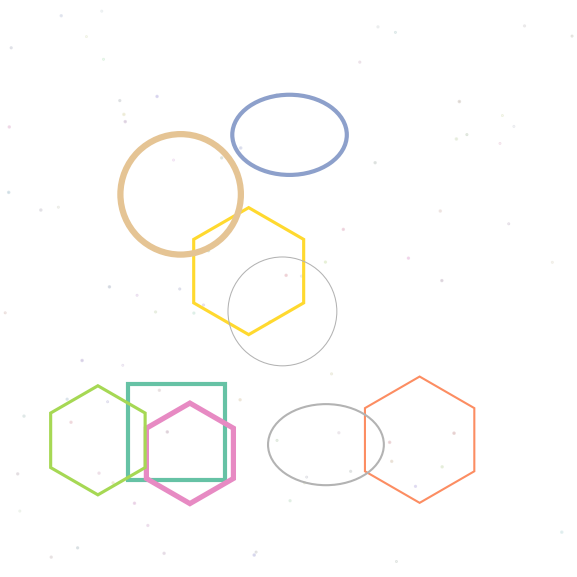[{"shape": "square", "thickness": 2, "radius": 0.42, "center": [0.305, 0.251]}, {"shape": "hexagon", "thickness": 1, "radius": 0.55, "center": [0.727, 0.238]}, {"shape": "oval", "thickness": 2, "radius": 0.5, "center": [0.501, 0.766]}, {"shape": "hexagon", "thickness": 2.5, "radius": 0.44, "center": [0.329, 0.214]}, {"shape": "hexagon", "thickness": 1.5, "radius": 0.47, "center": [0.17, 0.237]}, {"shape": "hexagon", "thickness": 1.5, "radius": 0.55, "center": [0.431, 0.53]}, {"shape": "circle", "thickness": 3, "radius": 0.52, "center": [0.313, 0.663]}, {"shape": "circle", "thickness": 0.5, "radius": 0.47, "center": [0.489, 0.46]}, {"shape": "oval", "thickness": 1, "radius": 0.5, "center": [0.564, 0.229]}]